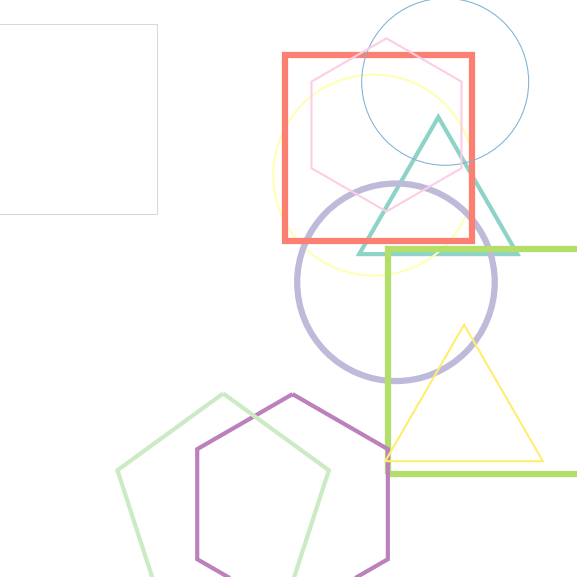[{"shape": "triangle", "thickness": 2, "radius": 0.79, "center": [0.759, 0.638]}, {"shape": "circle", "thickness": 1, "radius": 0.87, "center": [0.647, 0.696]}, {"shape": "circle", "thickness": 3, "radius": 0.86, "center": [0.686, 0.51]}, {"shape": "square", "thickness": 3, "radius": 0.81, "center": [0.656, 0.742]}, {"shape": "circle", "thickness": 0.5, "radius": 0.72, "center": [0.771, 0.858]}, {"shape": "square", "thickness": 3, "radius": 0.97, "center": [0.866, 0.373]}, {"shape": "hexagon", "thickness": 1, "radius": 0.75, "center": [0.669, 0.783]}, {"shape": "square", "thickness": 0.5, "radius": 0.82, "center": [0.107, 0.793]}, {"shape": "hexagon", "thickness": 2, "radius": 0.95, "center": [0.507, 0.126]}, {"shape": "pentagon", "thickness": 2, "radius": 0.96, "center": [0.386, 0.125]}, {"shape": "triangle", "thickness": 1, "radius": 0.79, "center": [0.804, 0.279]}]